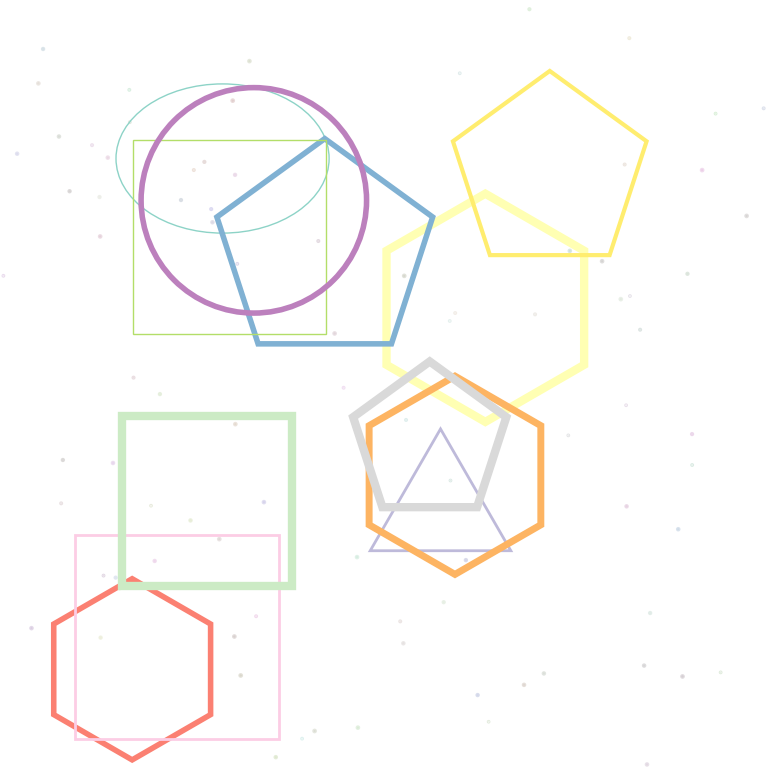[{"shape": "oval", "thickness": 0.5, "radius": 0.69, "center": [0.289, 0.794]}, {"shape": "hexagon", "thickness": 3, "radius": 0.74, "center": [0.63, 0.6]}, {"shape": "triangle", "thickness": 1, "radius": 0.53, "center": [0.572, 0.337]}, {"shape": "hexagon", "thickness": 2, "radius": 0.59, "center": [0.172, 0.131]}, {"shape": "pentagon", "thickness": 2, "radius": 0.74, "center": [0.422, 0.673]}, {"shape": "hexagon", "thickness": 2.5, "radius": 0.64, "center": [0.591, 0.383]}, {"shape": "square", "thickness": 0.5, "radius": 0.63, "center": [0.298, 0.693]}, {"shape": "square", "thickness": 1, "radius": 0.66, "center": [0.23, 0.173]}, {"shape": "pentagon", "thickness": 3, "radius": 0.52, "center": [0.558, 0.426]}, {"shape": "circle", "thickness": 2, "radius": 0.73, "center": [0.33, 0.74]}, {"shape": "square", "thickness": 3, "radius": 0.55, "center": [0.269, 0.35]}, {"shape": "pentagon", "thickness": 1.5, "radius": 0.66, "center": [0.714, 0.776]}]